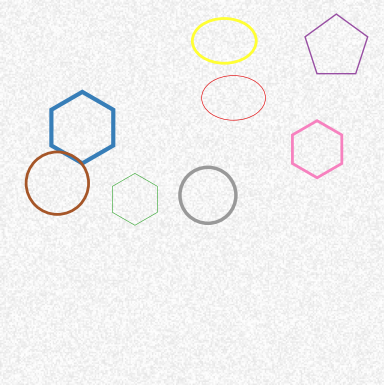[{"shape": "oval", "thickness": 0.5, "radius": 0.41, "center": [0.607, 0.746]}, {"shape": "hexagon", "thickness": 3, "radius": 0.46, "center": [0.214, 0.668]}, {"shape": "hexagon", "thickness": 0.5, "radius": 0.34, "center": [0.35, 0.482]}, {"shape": "pentagon", "thickness": 1, "radius": 0.43, "center": [0.874, 0.878]}, {"shape": "oval", "thickness": 2, "radius": 0.41, "center": [0.583, 0.894]}, {"shape": "circle", "thickness": 2, "radius": 0.41, "center": [0.149, 0.524]}, {"shape": "hexagon", "thickness": 2, "radius": 0.37, "center": [0.824, 0.612]}, {"shape": "circle", "thickness": 2.5, "radius": 0.36, "center": [0.54, 0.493]}]